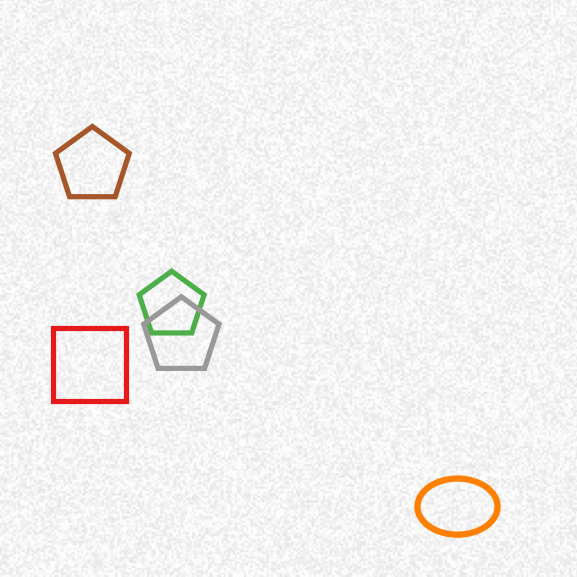[{"shape": "square", "thickness": 2.5, "radius": 0.32, "center": [0.155, 0.368]}, {"shape": "pentagon", "thickness": 2.5, "radius": 0.3, "center": [0.297, 0.47]}, {"shape": "oval", "thickness": 3, "radius": 0.35, "center": [0.792, 0.122]}, {"shape": "pentagon", "thickness": 2.5, "radius": 0.34, "center": [0.16, 0.713]}, {"shape": "pentagon", "thickness": 2.5, "radius": 0.34, "center": [0.314, 0.417]}]